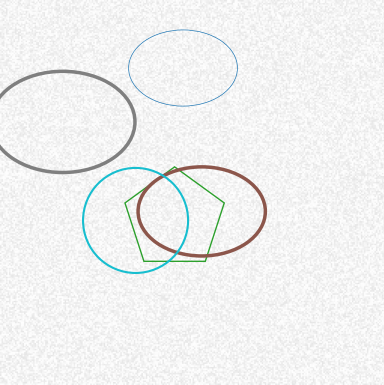[{"shape": "oval", "thickness": 0.5, "radius": 0.71, "center": [0.475, 0.823]}, {"shape": "pentagon", "thickness": 1, "radius": 0.68, "center": [0.454, 0.431]}, {"shape": "oval", "thickness": 2.5, "radius": 0.83, "center": [0.524, 0.451]}, {"shape": "oval", "thickness": 2.5, "radius": 0.94, "center": [0.163, 0.683]}, {"shape": "circle", "thickness": 1.5, "radius": 0.68, "center": [0.352, 0.427]}]